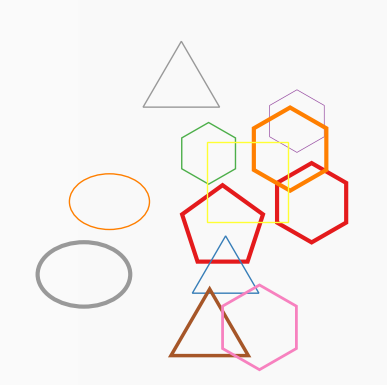[{"shape": "hexagon", "thickness": 3, "radius": 0.51, "center": [0.804, 0.473]}, {"shape": "pentagon", "thickness": 3, "radius": 0.55, "center": [0.574, 0.409]}, {"shape": "triangle", "thickness": 1, "radius": 0.5, "center": [0.582, 0.288]}, {"shape": "hexagon", "thickness": 1, "radius": 0.4, "center": [0.538, 0.602]}, {"shape": "hexagon", "thickness": 0.5, "radius": 0.41, "center": [0.766, 0.685]}, {"shape": "oval", "thickness": 1, "radius": 0.52, "center": [0.282, 0.476]}, {"shape": "hexagon", "thickness": 3, "radius": 0.54, "center": [0.749, 0.613]}, {"shape": "square", "thickness": 1, "radius": 0.52, "center": [0.64, 0.527]}, {"shape": "triangle", "thickness": 2.5, "radius": 0.58, "center": [0.541, 0.134]}, {"shape": "hexagon", "thickness": 2, "radius": 0.55, "center": [0.67, 0.15]}, {"shape": "triangle", "thickness": 1, "radius": 0.57, "center": [0.468, 0.779]}, {"shape": "oval", "thickness": 3, "radius": 0.6, "center": [0.217, 0.287]}]